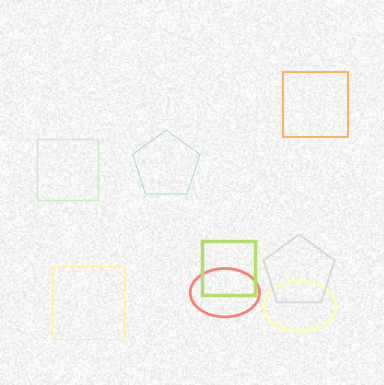[{"shape": "pentagon", "thickness": 0.5, "radius": 0.46, "center": [0.432, 0.57]}, {"shape": "oval", "thickness": 2, "radius": 0.47, "center": [0.779, 0.205]}, {"shape": "oval", "thickness": 2, "radius": 0.45, "center": [0.584, 0.24]}, {"shape": "square", "thickness": 1.5, "radius": 0.43, "center": [0.819, 0.728]}, {"shape": "square", "thickness": 2.5, "radius": 0.35, "center": [0.594, 0.304]}, {"shape": "pentagon", "thickness": 1.5, "radius": 0.49, "center": [0.777, 0.294]}, {"shape": "square", "thickness": 1, "radius": 0.4, "center": [0.176, 0.56]}, {"shape": "square", "thickness": 0.5, "radius": 0.47, "center": [0.229, 0.214]}]